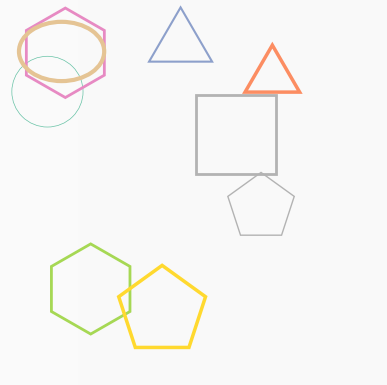[{"shape": "circle", "thickness": 0.5, "radius": 0.46, "center": [0.122, 0.762]}, {"shape": "triangle", "thickness": 2.5, "radius": 0.41, "center": [0.703, 0.801]}, {"shape": "triangle", "thickness": 1.5, "radius": 0.47, "center": [0.466, 0.887]}, {"shape": "hexagon", "thickness": 2, "radius": 0.58, "center": [0.169, 0.863]}, {"shape": "hexagon", "thickness": 2, "radius": 0.59, "center": [0.234, 0.249]}, {"shape": "pentagon", "thickness": 2.5, "radius": 0.59, "center": [0.418, 0.193]}, {"shape": "oval", "thickness": 3, "radius": 0.55, "center": [0.159, 0.866]}, {"shape": "pentagon", "thickness": 1, "radius": 0.45, "center": [0.674, 0.462]}, {"shape": "square", "thickness": 2, "radius": 0.51, "center": [0.609, 0.651]}]